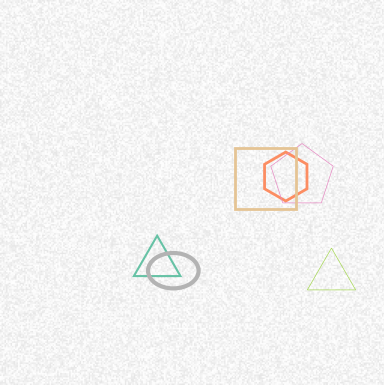[{"shape": "triangle", "thickness": 1.5, "radius": 0.35, "center": [0.408, 0.318]}, {"shape": "hexagon", "thickness": 2, "radius": 0.32, "center": [0.742, 0.541]}, {"shape": "pentagon", "thickness": 0.5, "radius": 0.43, "center": [0.785, 0.542]}, {"shape": "triangle", "thickness": 0.5, "radius": 0.36, "center": [0.861, 0.283]}, {"shape": "square", "thickness": 2, "radius": 0.4, "center": [0.69, 0.537]}, {"shape": "oval", "thickness": 3, "radius": 0.33, "center": [0.45, 0.297]}]